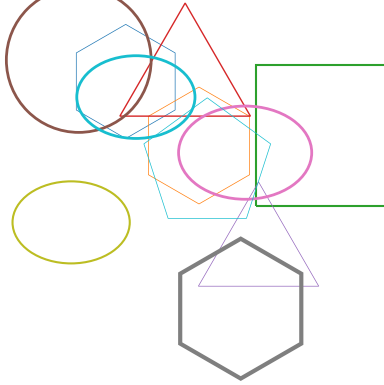[{"shape": "hexagon", "thickness": 0.5, "radius": 0.74, "center": [0.327, 0.788]}, {"shape": "hexagon", "thickness": 0.5, "radius": 0.76, "center": [0.517, 0.622]}, {"shape": "square", "thickness": 1.5, "radius": 0.92, "center": [0.847, 0.648]}, {"shape": "triangle", "thickness": 1, "radius": 0.98, "center": [0.481, 0.796]}, {"shape": "triangle", "thickness": 0.5, "radius": 0.9, "center": [0.672, 0.347]}, {"shape": "circle", "thickness": 2, "radius": 0.94, "center": [0.205, 0.844]}, {"shape": "oval", "thickness": 2, "radius": 0.86, "center": [0.637, 0.603]}, {"shape": "hexagon", "thickness": 3, "radius": 0.91, "center": [0.625, 0.198]}, {"shape": "oval", "thickness": 1.5, "radius": 0.76, "center": [0.185, 0.422]}, {"shape": "oval", "thickness": 2, "radius": 0.77, "center": [0.353, 0.748]}, {"shape": "pentagon", "thickness": 0.5, "radius": 0.87, "center": [0.538, 0.573]}]